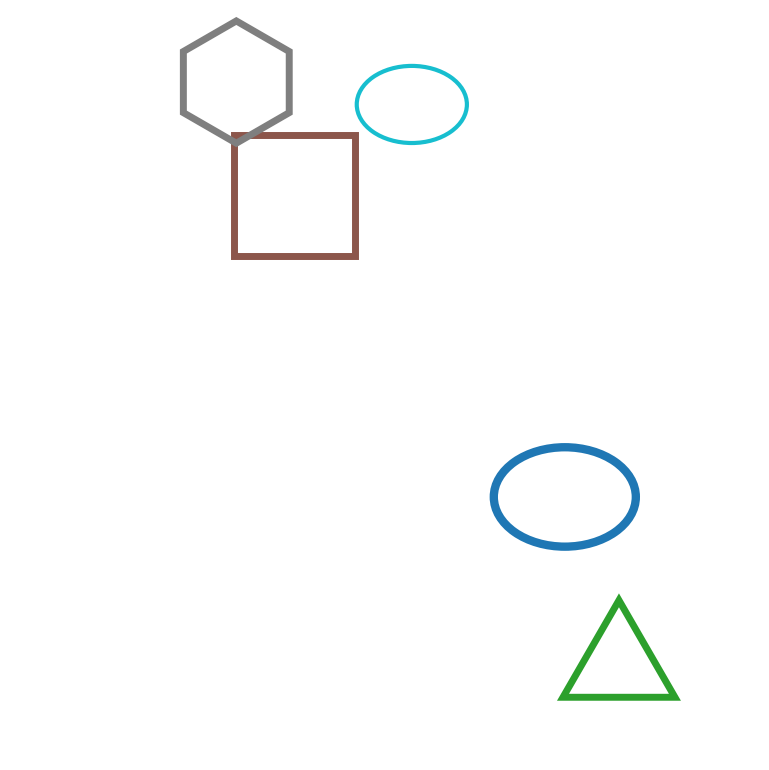[{"shape": "oval", "thickness": 3, "radius": 0.46, "center": [0.734, 0.355]}, {"shape": "triangle", "thickness": 2.5, "radius": 0.42, "center": [0.804, 0.136]}, {"shape": "square", "thickness": 2.5, "radius": 0.39, "center": [0.383, 0.746]}, {"shape": "hexagon", "thickness": 2.5, "radius": 0.4, "center": [0.307, 0.893]}, {"shape": "oval", "thickness": 1.5, "radius": 0.36, "center": [0.535, 0.864]}]